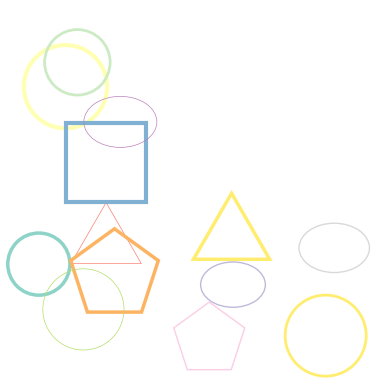[{"shape": "circle", "thickness": 2.5, "radius": 0.4, "center": [0.101, 0.314]}, {"shape": "circle", "thickness": 3, "radius": 0.54, "center": [0.17, 0.775]}, {"shape": "oval", "thickness": 1, "radius": 0.42, "center": [0.605, 0.261]}, {"shape": "triangle", "thickness": 0.5, "radius": 0.53, "center": [0.276, 0.368]}, {"shape": "square", "thickness": 3, "radius": 0.52, "center": [0.275, 0.578]}, {"shape": "pentagon", "thickness": 2.5, "radius": 0.6, "center": [0.297, 0.286]}, {"shape": "circle", "thickness": 0.5, "radius": 0.53, "center": [0.217, 0.196]}, {"shape": "pentagon", "thickness": 1, "radius": 0.48, "center": [0.544, 0.118]}, {"shape": "oval", "thickness": 1, "radius": 0.46, "center": [0.868, 0.356]}, {"shape": "oval", "thickness": 0.5, "radius": 0.47, "center": [0.313, 0.683]}, {"shape": "circle", "thickness": 2, "radius": 0.43, "center": [0.201, 0.838]}, {"shape": "circle", "thickness": 2, "radius": 0.53, "center": [0.846, 0.128]}, {"shape": "triangle", "thickness": 2.5, "radius": 0.57, "center": [0.601, 0.384]}]